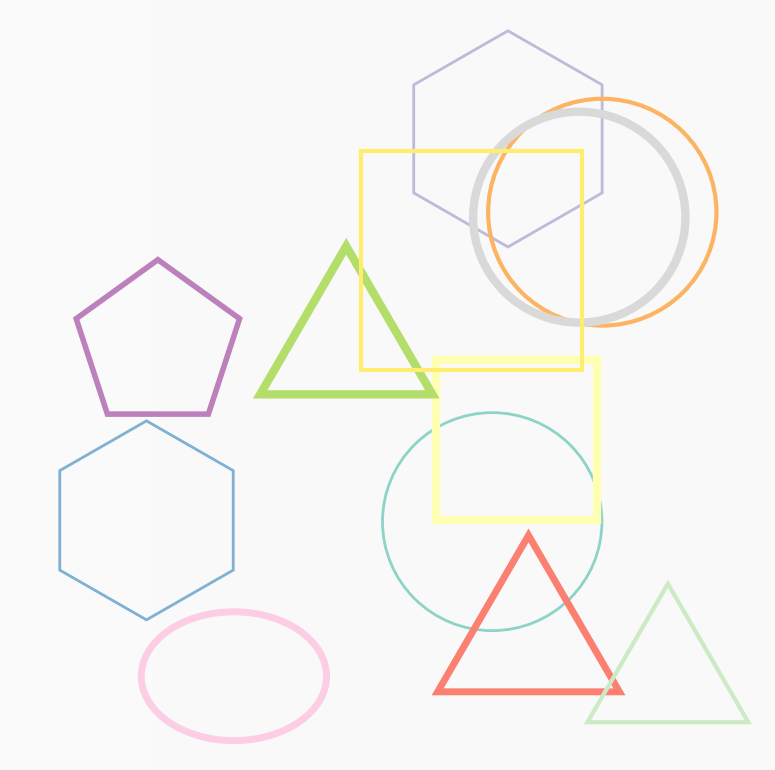[{"shape": "circle", "thickness": 1, "radius": 0.71, "center": [0.635, 0.323]}, {"shape": "square", "thickness": 3, "radius": 0.52, "center": [0.666, 0.429]}, {"shape": "hexagon", "thickness": 1, "radius": 0.7, "center": [0.655, 0.82]}, {"shape": "triangle", "thickness": 2.5, "radius": 0.68, "center": [0.682, 0.169]}, {"shape": "hexagon", "thickness": 1, "radius": 0.65, "center": [0.189, 0.324]}, {"shape": "circle", "thickness": 1.5, "radius": 0.74, "center": [0.777, 0.724]}, {"shape": "triangle", "thickness": 3, "radius": 0.64, "center": [0.447, 0.552]}, {"shape": "oval", "thickness": 2.5, "radius": 0.6, "center": [0.302, 0.122]}, {"shape": "circle", "thickness": 3, "radius": 0.68, "center": [0.747, 0.718]}, {"shape": "pentagon", "thickness": 2, "radius": 0.55, "center": [0.204, 0.552]}, {"shape": "triangle", "thickness": 1.5, "radius": 0.6, "center": [0.862, 0.122]}, {"shape": "square", "thickness": 1.5, "radius": 0.71, "center": [0.609, 0.662]}]